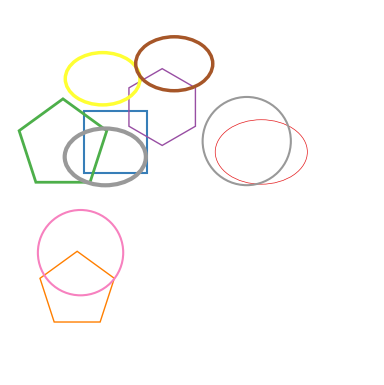[{"shape": "oval", "thickness": 0.5, "radius": 0.6, "center": [0.679, 0.605]}, {"shape": "square", "thickness": 1.5, "radius": 0.41, "center": [0.3, 0.631]}, {"shape": "pentagon", "thickness": 2, "radius": 0.6, "center": [0.164, 0.623]}, {"shape": "hexagon", "thickness": 1, "radius": 0.5, "center": [0.421, 0.722]}, {"shape": "pentagon", "thickness": 1, "radius": 0.51, "center": [0.2, 0.246]}, {"shape": "oval", "thickness": 2.5, "radius": 0.49, "center": [0.267, 0.795]}, {"shape": "oval", "thickness": 2.5, "radius": 0.5, "center": [0.453, 0.834]}, {"shape": "circle", "thickness": 1.5, "radius": 0.55, "center": [0.209, 0.344]}, {"shape": "circle", "thickness": 1.5, "radius": 0.57, "center": [0.641, 0.634]}, {"shape": "oval", "thickness": 3, "radius": 0.53, "center": [0.273, 0.593]}]